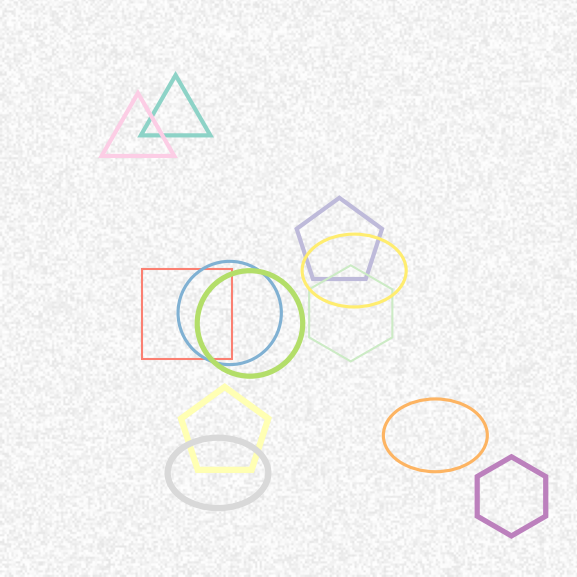[{"shape": "triangle", "thickness": 2, "radius": 0.35, "center": [0.304, 0.799]}, {"shape": "pentagon", "thickness": 3, "radius": 0.4, "center": [0.389, 0.25]}, {"shape": "pentagon", "thickness": 2, "radius": 0.39, "center": [0.588, 0.579]}, {"shape": "square", "thickness": 1, "radius": 0.39, "center": [0.324, 0.455]}, {"shape": "circle", "thickness": 1.5, "radius": 0.45, "center": [0.398, 0.457]}, {"shape": "oval", "thickness": 1.5, "radius": 0.45, "center": [0.754, 0.245]}, {"shape": "circle", "thickness": 2.5, "radius": 0.46, "center": [0.433, 0.439]}, {"shape": "triangle", "thickness": 2, "radius": 0.36, "center": [0.239, 0.765]}, {"shape": "oval", "thickness": 3, "radius": 0.44, "center": [0.377, 0.18]}, {"shape": "hexagon", "thickness": 2.5, "radius": 0.34, "center": [0.886, 0.14]}, {"shape": "hexagon", "thickness": 1, "radius": 0.42, "center": [0.607, 0.457]}, {"shape": "oval", "thickness": 1.5, "radius": 0.45, "center": [0.613, 0.531]}]